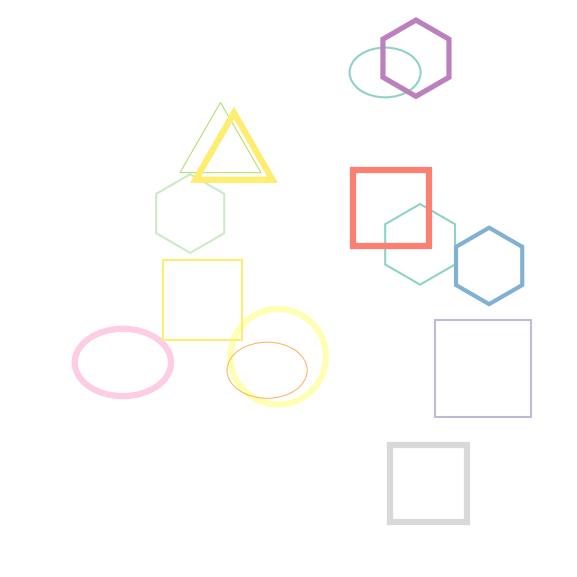[{"shape": "oval", "thickness": 1, "radius": 0.31, "center": [0.667, 0.874]}, {"shape": "hexagon", "thickness": 1, "radius": 0.35, "center": [0.727, 0.576]}, {"shape": "circle", "thickness": 3, "radius": 0.41, "center": [0.482, 0.381]}, {"shape": "square", "thickness": 1, "radius": 0.42, "center": [0.837, 0.361]}, {"shape": "square", "thickness": 3, "radius": 0.33, "center": [0.677, 0.639]}, {"shape": "hexagon", "thickness": 2, "radius": 0.33, "center": [0.847, 0.539]}, {"shape": "oval", "thickness": 0.5, "radius": 0.35, "center": [0.463, 0.358]}, {"shape": "triangle", "thickness": 0.5, "radius": 0.41, "center": [0.382, 0.741]}, {"shape": "oval", "thickness": 3, "radius": 0.42, "center": [0.213, 0.371]}, {"shape": "square", "thickness": 3, "radius": 0.33, "center": [0.742, 0.162]}, {"shape": "hexagon", "thickness": 2.5, "radius": 0.33, "center": [0.72, 0.898]}, {"shape": "hexagon", "thickness": 1, "radius": 0.34, "center": [0.329, 0.629]}, {"shape": "square", "thickness": 1, "radius": 0.34, "center": [0.351, 0.479]}, {"shape": "triangle", "thickness": 3, "radius": 0.39, "center": [0.405, 0.726]}]